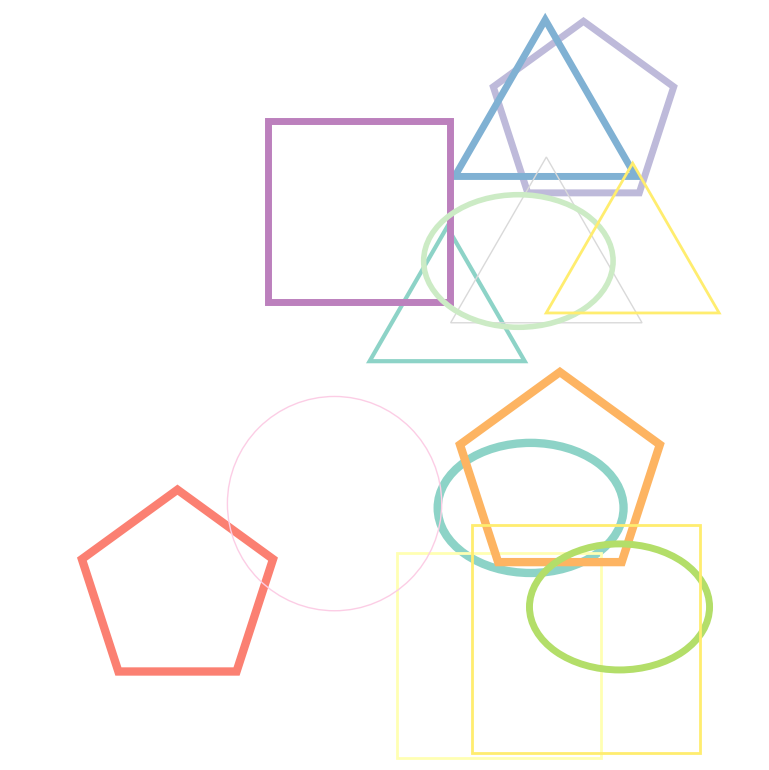[{"shape": "oval", "thickness": 3, "radius": 0.6, "center": [0.689, 0.34]}, {"shape": "triangle", "thickness": 1.5, "radius": 0.58, "center": [0.581, 0.589]}, {"shape": "square", "thickness": 1, "radius": 0.66, "center": [0.648, 0.149]}, {"shape": "pentagon", "thickness": 2.5, "radius": 0.62, "center": [0.758, 0.849]}, {"shape": "pentagon", "thickness": 3, "radius": 0.65, "center": [0.23, 0.234]}, {"shape": "triangle", "thickness": 2.5, "radius": 0.68, "center": [0.708, 0.839]}, {"shape": "pentagon", "thickness": 3, "radius": 0.68, "center": [0.727, 0.38]}, {"shape": "oval", "thickness": 2.5, "radius": 0.58, "center": [0.805, 0.212]}, {"shape": "circle", "thickness": 0.5, "radius": 0.7, "center": [0.434, 0.346]}, {"shape": "triangle", "thickness": 0.5, "radius": 0.72, "center": [0.71, 0.653]}, {"shape": "square", "thickness": 2.5, "radius": 0.59, "center": [0.466, 0.725]}, {"shape": "oval", "thickness": 2, "radius": 0.61, "center": [0.673, 0.661]}, {"shape": "square", "thickness": 1, "radius": 0.74, "center": [0.761, 0.17]}, {"shape": "triangle", "thickness": 1, "radius": 0.65, "center": [0.822, 0.658]}]